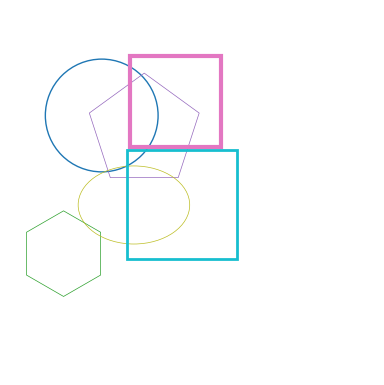[{"shape": "circle", "thickness": 1, "radius": 0.73, "center": [0.264, 0.7]}, {"shape": "hexagon", "thickness": 0.5, "radius": 0.56, "center": [0.165, 0.341]}, {"shape": "pentagon", "thickness": 0.5, "radius": 0.75, "center": [0.375, 0.66]}, {"shape": "square", "thickness": 3, "radius": 0.59, "center": [0.456, 0.735]}, {"shape": "oval", "thickness": 0.5, "radius": 0.72, "center": [0.348, 0.468]}, {"shape": "square", "thickness": 2, "radius": 0.71, "center": [0.473, 0.47]}]